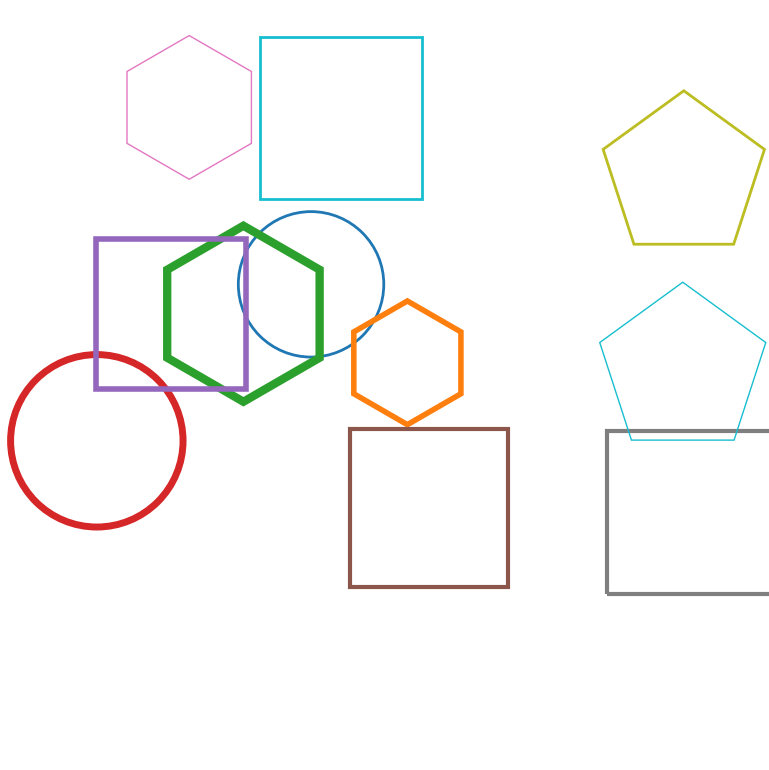[{"shape": "circle", "thickness": 1, "radius": 0.47, "center": [0.404, 0.631]}, {"shape": "hexagon", "thickness": 2, "radius": 0.4, "center": [0.529, 0.529]}, {"shape": "hexagon", "thickness": 3, "radius": 0.57, "center": [0.316, 0.593]}, {"shape": "circle", "thickness": 2.5, "radius": 0.56, "center": [0.126, 0.428]}, {"shape": "square", "thickness": 2, "radius": 0.49, "center": [0.222, 0.592]}, {"shape": "square", "thickness": 1.5, "radius": 0.51, "center": [0.557, 0.341]}, {"shape": "hexagon", "thickness": 0.5, "radius": 0.47, "center": [0.246, 0.861]}, {"shape": "square", "thickness": 1.5, "radius": 0.53, "center": [0.894, 0.334]}, {"shape": "pentagon", "thickness": 1, "radius": 0.55, "center": [0.888, 0.772]}, {"shape": "pentagon", "thickness": 0.5, "radius": 0.57, "center": [0.887, 0.52]}, {"shape": "square", "thickness": 1, "radius": 0.53, "center": [0.443, 0.846]}]